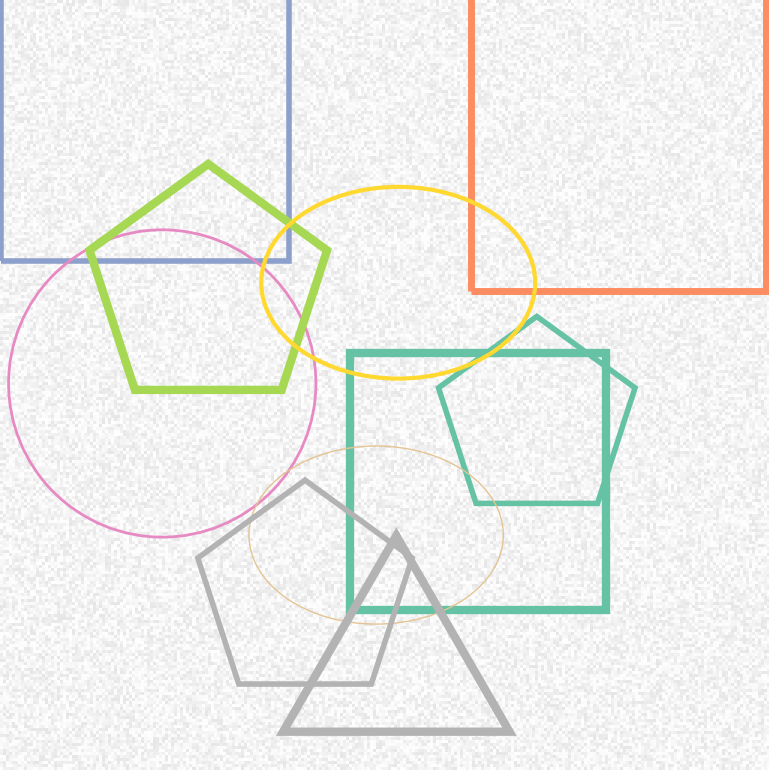[{"shape": "square", "thickness": 3, "radius": 0.83, "center": [0.621, 0.374]}, {"shape": "pentagon", "thickness": 2, "radius": 0.67, "center": [0.697, 0.455]}, {"shape": "square", "thickness": 2.5, "radius": 0.96, "center": [0.803, 0.814]}, {"shape": "square", "thickness": 2, "radius": 0.93, "center": [0.188, 0.847]}, {"shape": "circle", "thickness": 1, "radius": 1.0, "center": [0.211, 0.502]}, {"shape": "pentagon", "thickness": 3, "radius": 0.81, "center": [0.27, 0.625]}, {"shape": "oval", "thickness": 1.5, "radius": 0.89, "center": [0.517, 0.633]}, {"shape": "oval", "thickness": 0.5, "radius": 0.83, "center": [0.488, 0.305]}, {"shape": "triangle", "thickness": 3, "radius": 0.85, "center": [0.515, 0.135]}, {"shape": "pentagon", "thickness": 2, "radius": 0.73, "center": [0.396, 0.23]}]